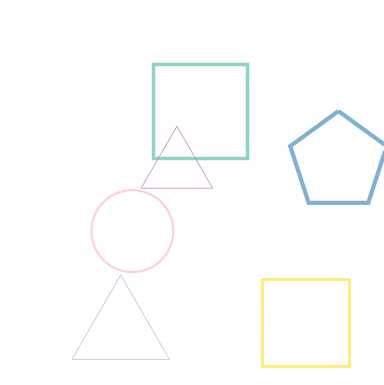[{"shape": "square", "thickness": 2.5, "radius": 0.61, "center": [0.519, 0.711]}, {"shape": "triangle", "thickness": 0.5, "radius": 0.73, "center": [0.313, 0.14]}, {"shape": "pentagon", "thickness": 3, "radius": 0.66, "center": [0.879, 0.58]}, {"shape": "circle", "thickness": 1.5, "radius": 0.53, "center": [0.344, 0.4]}, {"shape": "triangle", "thickness": 0.5, "radius": 0.54, "center": [0.459, 0.565]}, {"shape": "square", "thickness": 2, "radius": 0.56, "center": [0.793, 0.163]}]